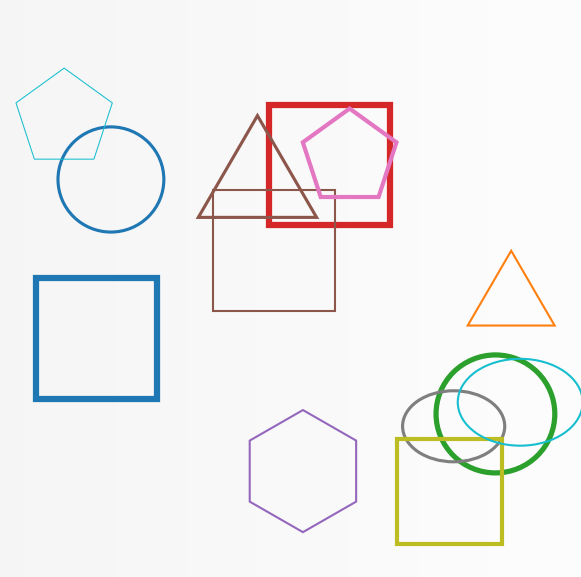[{"shape": "circle", "thickness": 1.5, "radius": 0.46, "center": [0.191, 0.688]}, {"shape": "square", "thickness": 3, "radius": 0.52, "center": [0.166, 0.412]}, {"shape": "triangle", "thickness": 1, "radius": 0.43, "center": [0.879, 0.479]}, {"shape": "circle", "thickness": 2.5, "radius": 0.51, "center": [0.852, 0.282]}, {"shape": "square", "thickness": 3, "radius": 0.52, "center": [0.567, 0.714]}, {"shape": "hexagon", "thickness": 1, "radius": 0.53, "center": [0.521, 0.183]}, {"shape": "triangle", "thickness": 1.5, "radius": 0.59, "center": [0.443, 0.681]}, {"shape": "square", "thickness": 1, "radius": 0.53, "center": [0.472, 0.565]}, {"shape": "pentagon", "thickness": 2, "radius": 0.42, "center": [0.602, 0.726]}, {"shape": "oval", "thickness": 1.5, "radius": 0.44, "center": [0.78, 0.261]}, {"shape": "square", "thickness": 2, "radius": 0.45, "center": [0.773, 0.148]}, {"shape": "oval", "thickness": 1, "radius": 0.54, "center": [0.895, 0.303]}, {"shape": "pentagon", "thickness": 0.5, "radius": 0.44, "center": [0.11, 0.794]}]